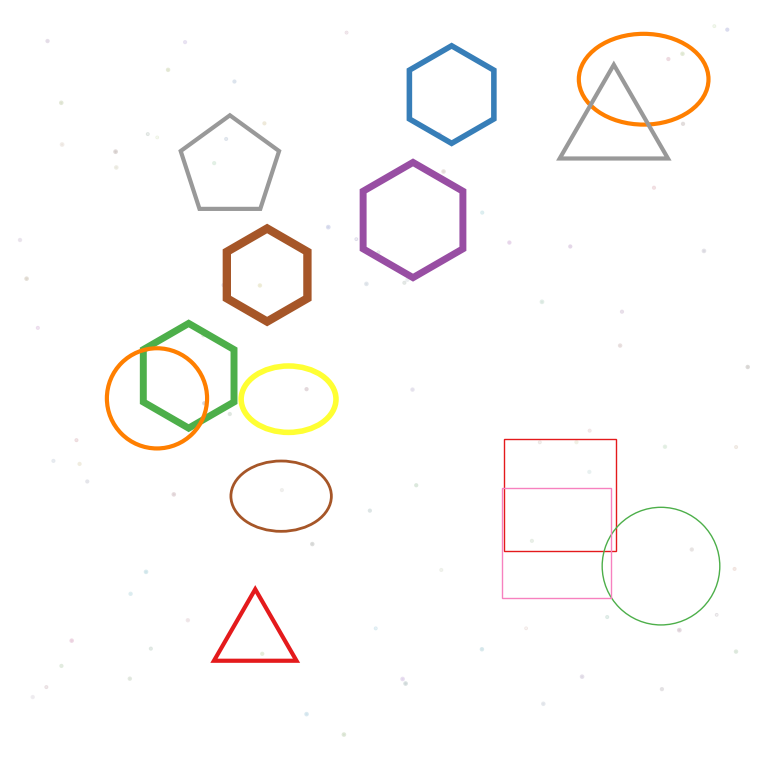[{"shape": "triangle", "thickness": 1.5, "radius": 0.31, "center": [0.331, 0.173]}, {"shape": "square", "thickness": 0.5, "radius": 0.36, "center": [0.727, 0.357]}, {"shape": "hexagon", "thickness": 2, "radius": 0.32, "center": [0.587, 0.877]}, {"shape": "hexagon", "thickness": 2.5, "radius": 0.34, "center": [0.245, 0.512]}, {"shape": "circle", "thickness": 0.5, "radius": 0.38, "center": [0.858, 0.265]}, {"shape": "hexagon", "thickness": 2.5, "radius": 0.37, "center": [0.536, 0.714]}, {"shape": "circle", "thickness": 1.5, "radius": 0.33, "center": [0.204, 0.483]}, {"shape": "oval", "thickness": 1.5, "radius": 0.42, "center": [0.836, 0.897]}, {"shape": "oval", "thickness": 2, "radius": 0.31, "center": [0.375, 0.482]}, {"shape": "oval", "thickness": 1, "radius": 0.33, "center": [0.365, 0.356]}, {"shape": "hexagon", "thickness": 3, "radius": 0.3, "center": [0.347, 0.643]}, {"shape": "square", "thickness": 0.5, "radius": 0.35, "center": [0.723, 0.295]}, {"shape": "pentagon", "thickness": 1.5, "radius": 0.34, "center": [0.299, 0.783]}, {"shape": "triangle", "thickness": 1.5, "radius": 0.41, "center": [0.797, 0.835]}]